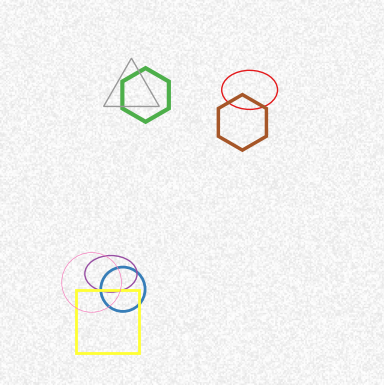[{"shape": "oval", "thickness": 1, "radius": 0.36, "center": [0.648, 0.767]}, {"shape": "circle", "thickness": 2, "radius": 0.29, "center": [0.319, 0.249]}, {"shape": "hexagon", "thickness": 3, "radius": 0.35, "center": [0.378, 0.753]}, {"shape": "oval", "thickness": 1, "radius": 0.34, "center": [0.288, 0.289]}, {"shape": "square", "thickness": 2, "radius": 0.41, "center": [0.28, 0.166]}, {"shape": "hexagon", "thickness": 2.5, "radius": 0.36, "center": [0.63, 0.682]}, {"shape": "circle", "thickness": 0.5, "radius": 0.39, "center": [0.238, 0.266]}, {"shape": "triangle", "thickness": 1, "radius": 0.42, "center": [0.341, 0.765]}]